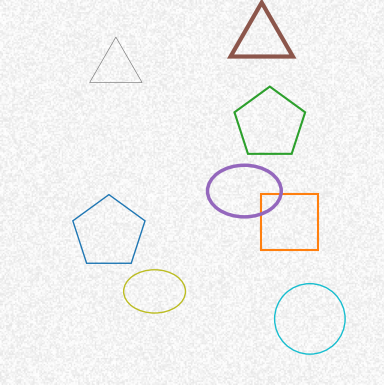[{"shape": "pentagon", "thickness": 1, "radius": 0.49, "center": [0.283, 0.396]}, {"shape": "square", "thickness": 1.5, "radius": 0.37, "center": [0.752, 0.423]}, {"shape": "pentagon", "thickness": 1.5, "radius": 0.48, "center": [0.701, 0.679]}, {"shape": "oval", "thickness": 2.5, "radius": 0.48, "center": [0.635, 0.504]}, {"shape": "triangle", "thickness": 3, "radius": 0.47, "center": [0.68, 0.9]}, {"shape": "triangle", "thickness": 0.5, "radius": 0.39, "center": [0.301, 0.825]}, {"shape": "oval", "thickness": 1, "radius": 0.4, "center": [0.401, 0.243]}, {"shape": "circle", "thickness": 1, "radius": 0.46, "center": [0.805, 0.172]}]